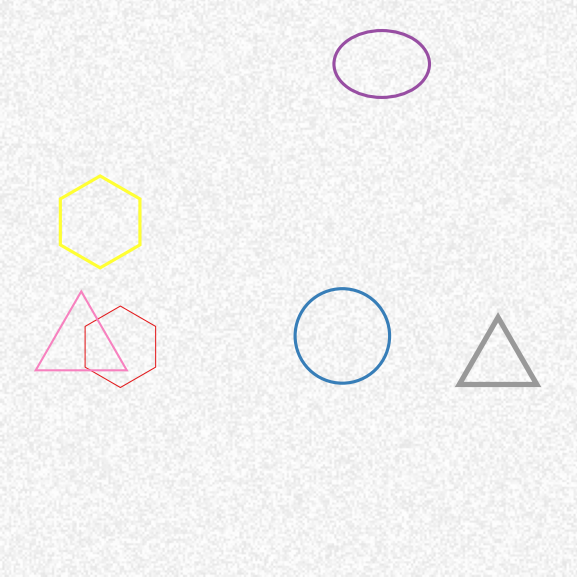[{"shape": "hexagon", "thickness": 0.5, "radius": 0.35, "center": [0.208, 0.399]}, {"shape": "circle", "thickness": 1.5, "radius": 0.41, "center": [0.593, 0.417]}, {"shape": "oval", "thickness": 1.5, "radius": 0.41, "center": [0.661, 0.888]}, {"shape": "hexagon", "thickness": 1.5, "radius": 0.4, "center": [0.173, 0.615]}, {"shape": "triangle", "thickness": 1, "radius": 0.46, "center": [0.141, 0.403]}, {"shape": "triangle", "thickness": 2.5, "radius": 0.39, "center": [0.862, 0.372]}]